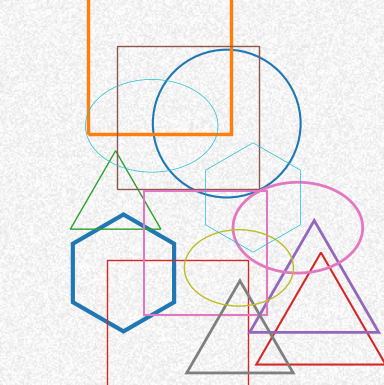[{"shape": "circle", "thickness": 1.5, "radius": 0.96, "center": [0.589, 0.679]}, {"shape": "hexagon", "thickness": 3, "radius": 0.76, "center": [0.321, 0.291]}, {"shape": "square", "thickness": 2.5, "radius": 0.93, "center": [0.414, 0.838]}, {"shape": "triangle", "thickness": 1, "radius": 0.68, "center": [0.3, 0.473]}, {"shape": "square", "thickness": 1, "radius": 0.92, "center": [0.462, 0.142]}, {"shape": "triangle", "thickness": 1.5, "radius": 0.97, "center": [0.834, 0.15]}, {"shape": "triangle", "thickness": 2, "radius": 0.97, "center": [0.816, 0.234]}, {"shape": "square", "thickness": 1, "radius": 0.92, "center": [0.488, 0.695]}, {"shape": "oval", "thickness": 2, "radius": 0.84, "center": [0.774, 0.409]}, {"shape": "square", "thickness": 1.5, "radius": 0.8, "center": [0.534, 0.343]}, {"shape": "triangle", "thickness": 2, "radius": 0.8, "center": [0.623, 0.111]}, {"shape": "oval", "thickness": 1, "radius": 0.71, "center": [0.621, 0.304]}, {"shape": "oval", "thickness": 0.5, "radius": 0.86, "center": [0.394, 0.673]}, {"shape": "hexagon", "thickness": 0.5, "radius": 0.71, "center": [0.657, 0.487]}]